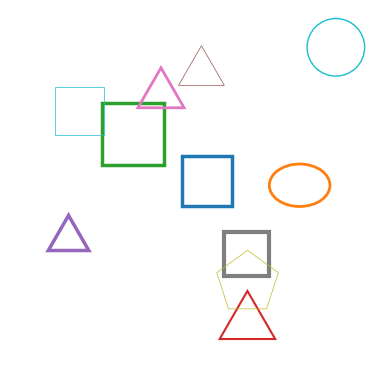[{"shape": "square", "thickness": 2.5, "radius": 0.32, "center": [0.537, 0.53]}, {"shape": "oval", "thickness": 2, "radius": 0.39, "center": [0.778, 0.519]}, {"shape": "square", "thickness": 2.5, "radius": 0.4, "center": [0.346, 0.652]}, {"shape": "triangle", "thickness": 1.5, "radius": 0.42, "center": [0.643, 0.161]}, {"shape": "triangle", "thickness": 2.5, "radius": 0.3, "center": [0.178, 0.38]}, {"shape": "triangle", "thickness": 0.5, "radius": 0.34, "center": [0.523, 0.813]}, {"shape": "triangle", "thickness": 2, "radius": 0.35, "center": [0.418, 0.755]}, {"shape": "square", "thickness": 3, "radius": 0.29, "center": [0.64, 0.34]}, {"shape": "pentagon", "thickness": 0.5, "radius": 0.42, "center": [0.643, 0.266]}, {"shape": "circle", "thickness": 1, "radius": 0.37, "center": [0.872, 0.877]}, {"shape": "square", "thickness": 0.5, "radius": 0.32, "center": [0.206, 0.712]}]